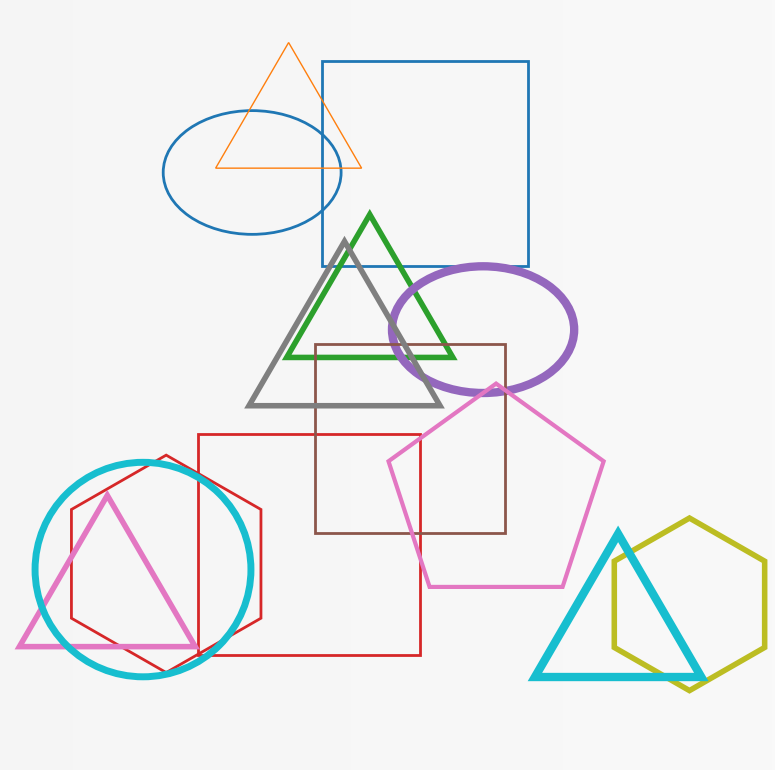[{"shape": "oval", "thickness": 1, "radius": 0.57, "center": [0.325, 0.776]}, {"shape": "square", "thickness": 1, "radius": 0.66, "center": [0.548, 0.788]}, {"shape": "triangle", "thickness": 0.5, "radius": 0.54, "center": [0.372, 0.836]}, {"shape": "triangle", "thickness": 2, "radius": 0.62, "center": [0.477, 0.598]}, {"shape": "hexagon", "thickness": 1, "radius": 0.71, "center": [0.214, 0.268]}, {"shape": "square", "thickness": 1, "radius": 0.72, "center": [0.399, 0.293]}, {"shape": "oval", "thickness": 3, "radius": 0.59, "center": [0.623, 0.572]}, {"shape": "square", "thickness": 1, "radius": 0.61, "center": [0.529, 0.431]}, {"shape": "triangle", "thickness": 2, "radius": 0.65, "center": [0.138, 0.226]}, {"shape": "pentagon", "thickness": 1.5, "radius": 0.73, "center": [0.64, 0.356]}, {"shape": "triangle", "thickness": 2, "radius": 0.71, "center": [0.445, 0.544]}, {"shape": "hexagon", "thickness": 2, "radius": 0.56, "center": [0.89, 0.215]}, {"shape": "circle", "thickness": 2.5, "radius": 0.7, "center": [0.185, 0.26]}, {"shape": "triangle", "thickness": 3, "radius": 0.62, "center": [0.798, 0.183]}]